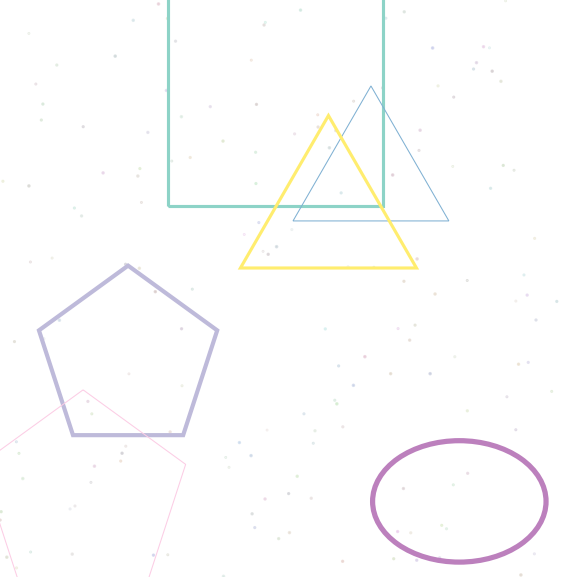[{"shape": "square", "thickness": 1.5, "radius": 0.93, "center": [0.477, 0.828]}, {"shape": "pentagon", "thickness": 2, "radius": 0.81, "center": [0.222, 0.377]}, {"shape": "triangle", "thickness": 0.5, "radius": 0.78, "center": [0.642, 0.694]}, {"shape": "pentagon", "thickness": 0.5, "radius": 0.93, "center": [0.144, 0.137]}, {"shape": "oval", "thickness": 2.5, "radius": 0.75, "center": [0.795, 0.131]}, {"shape": "triangle", "thickness": 1.5, "radius": 0.88, "center": [0.569, 0.623]}]